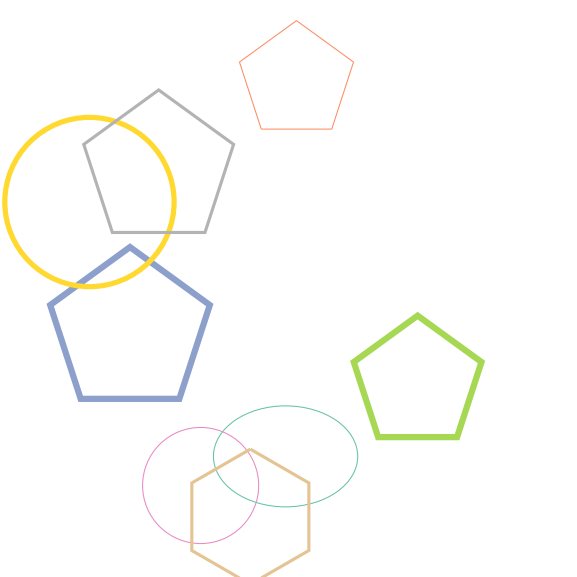[{"shape": "oval", "thickness": 0.5, "radius": 0.62, "center": [0.495, 0.209]}, {"shape": "pentagon", "thickness": 0.5, "radius": 0.52, "center": [0.513, 0.86]}, {"shape": "pentagon", "thickness": 3, "radius": 0.73, "center": [0.225, 0.426]}, {"shape": "circle", "thickness": 0.5, "radius": 0.5, "center": [0.347, 0.158]}, {"shape": "pentagon", "thickness": 3, "radius": 0.58, "center": [0.723, 0.336]}, {"shape": "circle", "thickness": 2.5, "radius": 0.73, "center": [0.155, 0.649]}, {"shape": "hexagon", "thickness": 1.5, "radius": 0.59, "center": [0.434, 0.104]}, {"shape": "pentagon", "thickness": 1.5, "radius": 0.68, "center": [0.275, 0.707]}]